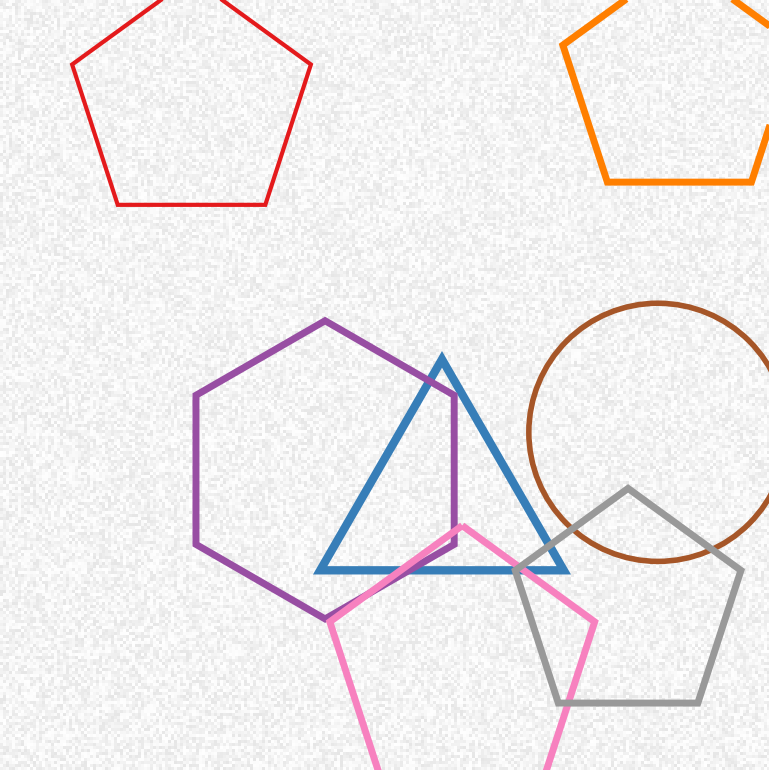[{"shape": "pentagon", "thickness": 1.5, "radius": 0.82, "center": [0.249, 0.866]}, {"shape": "triangle", "thickness": 3, "radius": 0.91, "center": [0.574, 0.351]}, {"shape": "hexagon", "thickness": 2.5, "radius": 0.97, "center": [0.422, 0.39]}, {"shape": "pentagon", "thickness": 2.5, "radius": 0.8, "center": [0.882, 0.892]}, {"shape": "circle", "thickness": 2, "radius": 0.84, "center": [0.854, 0.439]}, {"shape": "pentagon", "thickness": 2.5, "radius": 0.9, "center": [0.6, 0.137]}, {"shape": "pentagon", "thickness": 2.5, "radius": 0.77, "center": [0.816, 0.212]}]